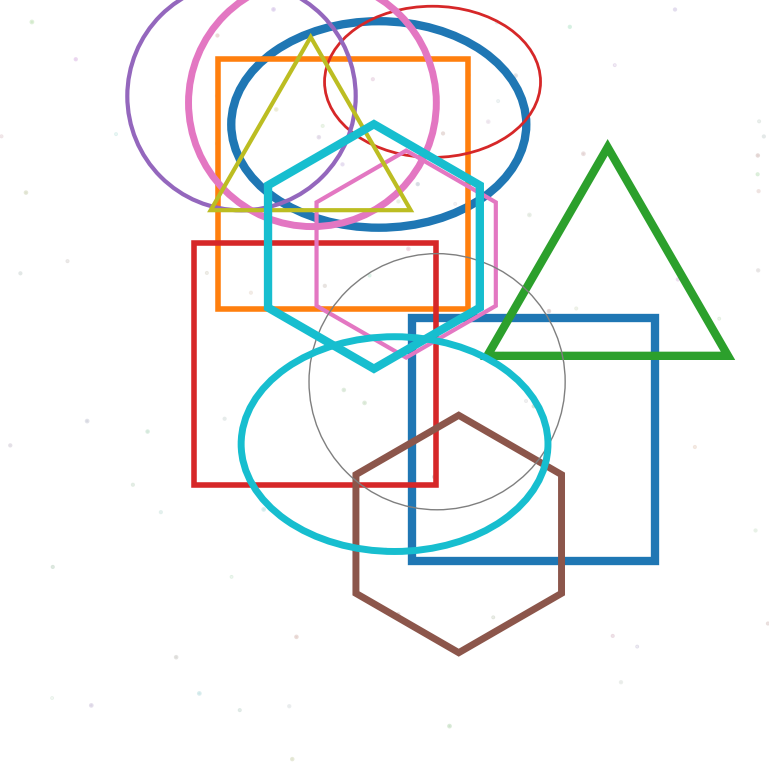[{"shape": "oval", "thickness": 3, "radius": 0.96, "center": [0.492, 0.838]}, {"shape": "square", "thickness": 3, "radius": 0.79, "center": [0.693, 0.43]}, {"shape": "square", "thickness": 2, "radius": 0.81, "center": [0.445, 0.761]}, {"shape": "triangle", "thickness": 3, "radius": 0.9, "center": [0.789, 0.628]}, {"shape": "oval", "thickness": 1, "radius": 0.7, "center": [0.562, 0.894]}, {"shape": "square", "thickness": 2, "radius": 0.79, "center": [0.409, 0.528]}, {"shape": "circle", "thickness": 1.5, "radius": 0.74, "center": [0.314, 0.875]}, {"shape": "hexagon", "thickness": 2.5, "radius": 0.77, "center": [0.596, 0.307]}, {"shape": "circle", "thickness": 2.5, "radius": 0.8, "center": [0.406, 0.867]}, {"shape": "hexagon", "thickness": 1.5, "radius": 0.67, "center": [0.528, 0.67]}, {"shape": "circle", "thickness": 0.5, "radius": 0.83, "center": [0.568, 0.504]}, {"shape": "triangle", "thickness": 1.5, "radius": 0.75, "center": [0.403, 0.802]}, {"shape": "hexagon", "thickness": 3, "radius": 0.79, "center": [0.486, 0.68]}, {"shape": "oval", "thickness": 2.5, "radius": 1.0, "center": [0.512, 0.423]}]